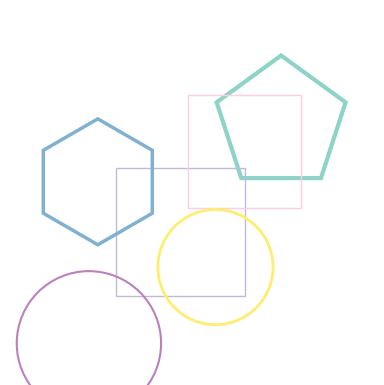[{"shape": "pentagon", "thickness": 3, "radius": 0.88, "center": [0.73, 0.68]}, {"shape": "square", "thickness": 1, "radius": 0.83, "center": [0.469, 0.398]}, {"shape": "hexagon", "thickness": 2.5, "radius": 0.82, "center": [0.254, 0.528]}, {"shape": "square", "thickness": 1, "radius": 0.73, "center": [0.635, 0.606]}, {"shape": "circle", "thickness": 1.5, "radius": 0.94, "center": [0.231, 0.108]}, {"shape": "circle", "thickness": 2, "radius": 0.75, "center": [0.56, 0.306]}]